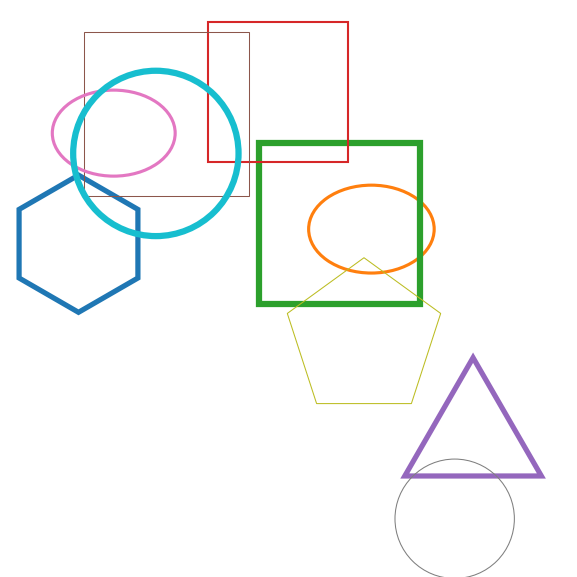[{"shape": "hexagon", "thickness": 2.5, "radius": 0.59, "center": [0.136, 0.577]}, {"shape": "oval", "thickness": 1.5, "radius": 0.54, "center": [0.643, 0.602]}, {"shape": "square", "thickness": 3, "radius": 0.7, "center": [0.588, 0.612]}, {"shape": "square", "thickness": 1, "radius": 0.61, "center": [0.482, 0.839]}, {"shape": "triangle", "thickness": 2.5, "radius": 0.68, "center": [0.819, 0.243]}, {"shape": "square", "thickness": 0.5, "radius": 0.71, "center": [0.288, 0.801]}, {"shape": "oval", "thickness": 1.5, "radius": 0.53, "center": [0.197, 0.769]}, {"shape": "circle", "thickness": 0.5, "radius": 0.52, "center": [0.787, 0.101]}, {"shape": "pentagon", "thickness": 0.5, "radius": 0.7, "center": [0.63, 0.413]}, {"shape": "circle", "thickness": 3, "radius": 0.72, "center": [0.27, 0.733]}]